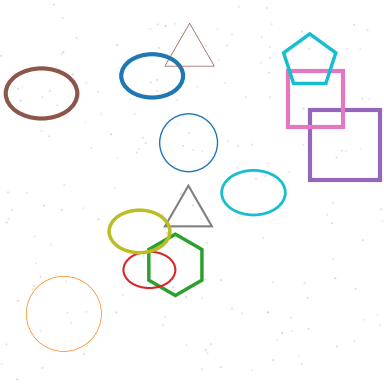[{"shape": "oval", "thickness": 3, "radius": 0.4, "center": [0.395, 0.803]}, {"shape": "circle", "thickness": 1, "radius": 0.38, "center": [0.49, 0.629]}, {"shape": "circle", "thickness": 0.5, "radius": 0.49, "center": [0.166, 0.185]}, {"shape": "hexagon", "thickness": 2.5, "radius": 0.4, "center": [0.456, 0.312]}, {"shape": "oval", "thickness": 1.5, "radius": 0.34, "center": [0.388, 0.299]}, {"shape": "square", "thickness": 3, "radius": 0.45, "center": [0.897, 0.623]}, {"shape": "triangle", "thickness": 0.5, "radius": 0.37, "center": [0.492, 0.865]}, {"shape": "oval", "thickness": 3, "radius": 0.46, "center": [0.108, 0.757]}, {"shape": "square", "thickness": 3, "radius": 0.36, "center": [0.819, 0.743]}, {"shape": "triangle", "thickness": 1.5, "radius": 0.35, "center": [0.489, 0.447]}, {"shape": "oval", "thickness": 2.5, "radius": 0.39, "center": [0.362, 0.399]}, {"shape": "pentagon", "thickness": 2.5, "radius": 0.36, "center": [0.804, 0.841]}, {"shape": "oval", "thickness": 2, "radius": 0.41, "center": [0.658, 0.5]}]